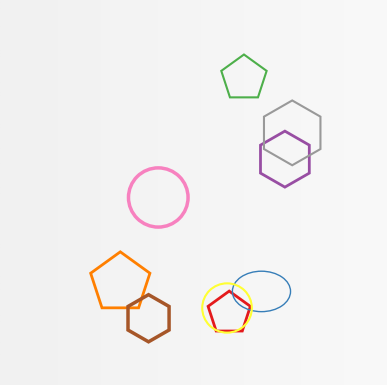[{"shape": "pentagon", "thickness": 2, "radius": 0.29, "center": [0.592, 0.187]}, {"shape": "oval", "thickness": 1, "radius": 0.38, "center": [0.675, 0.243]}, {"shape": "pentagon", "thickness": 1.5, "radius": 0.31, "center": [0.63, 0.797]}, {"shape": "hexagon", "thickness": 2, "radius": 0.36, "center": [0.735, 0.587]}, {"shape": "pentagon", "thickness": 2, "radius": 0.4, "center": [0.31, 0.265]}, {"shape": "circle", "thickness": 1.5, "radius": 0.32, "center": [0.586, 0.2]}, {"shape": "hexagon", "thickness": 2.5, "radius": 0.31, "center": [0.383, 0.173]}, {"shape": "circle", "thickness": 2.5, "radius": 0.38, "center": [0.408, 0.487]}, {"shape": "hexagon", "thickness": 1.5, "radius": 0.42, "center": [0.754, 0.655]}]